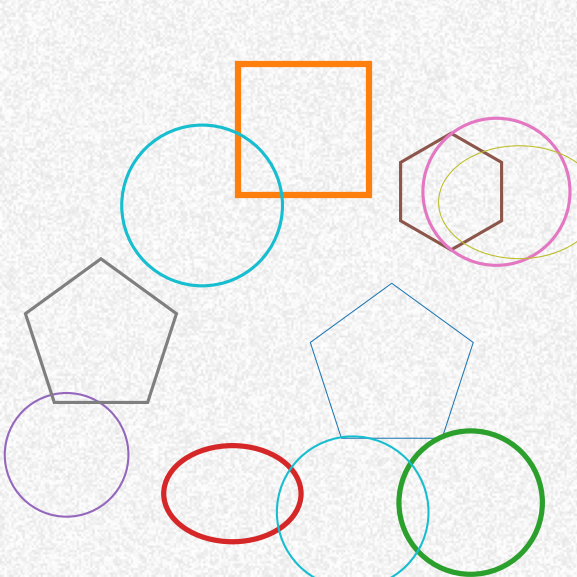[{"shape": "pentagon", "thickness": 0.5, "radius": 0.74, "center": [0.678, 0.36]}, {"shape": "square", "thickness": 3, "radius": 0.57, "center": [0.525, 0.776]}, {"shape": "circle", "thickness": 2.5, "radius": 0.62, "center": [0.815, 0.129]}, {"shape": "oval", "thickness": 2.5, "radius": 0.59, "center": [0.402, 0.144]}, {"shape": "circle", "thickness": 1, "radius": 0.54, "center": [0.115, 0.212]}, {"shape": "hexagon", "thickness": 1.5, "radius": 0.5, "center": [0.781, 0.667]}, {"shape": "circle", "thickness": 1.5, "radius": 0.64, "center": [0.86, 0.667]}, {"shape": "pentagon", "thickness": 1.5, "radius": 0.69, "center": [0.175, 0.414]}, {"shape": "oval", "thickness": 0.5, "radius": 0.7, "center": [0.899, 0.649]}, {"shape": "circle", "thickness": 1, "radius": 0.66, "center": [0.611, 0.112]}, {"shape": "circle", "thickness": 1.5, "radius": 0.7, "center": [0.35, 0.643]}]